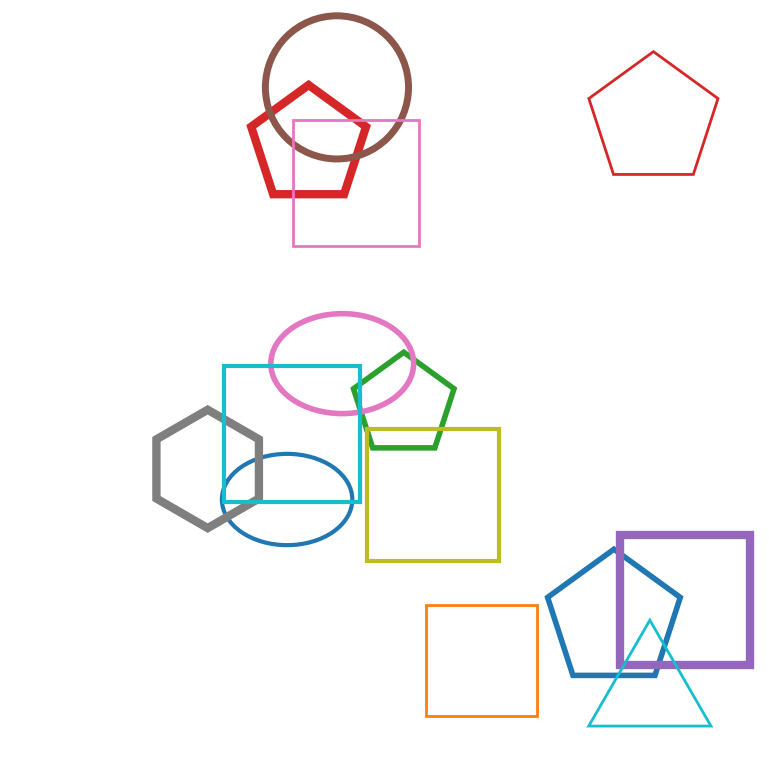[{"shape": "oval", "thickness": 1.5, "radius": 0.42, "center": [0.373, 0.351]}, {"shape": "pentagon", "thickness": 2, "radius": 0.45, "center": [0.797, 0.196]}, {"shape": "square", "thickness": 1, "radius": 0.36, "center": [0.625, 0.142]}, {"shape": "pentagon", "thickness": 2, "radius": 0.34, "center": [0.524, 0.474]}, {"shape": "pentagon", "thickness": 3, "radius": 0.39, "center": [0.401, 0.811]}, {"shape": "pentagon", "thickness": 1, "radius": 0.44, "center": [0.849, 0.845]}, {"shape": "square", "thickness": 3, "radius": 0.42, "center": [0.89, 0.22]}, {"shape": "circle", "thickness": 2.5, "radius": 0.46, "center": [0.438, 0.887]}, {"shape": "oval", "thickness": 2, "radius": 0.46, "center": [0.444, 0.528]}, {"shape": "square", "thickness": 1, "radius": 0.41, "center": [0.462, 0.762]}, {"shape": "hexagon", "thickness": 3, "radius": 0.38, "center": [0.27, 0.391]}, {"shape": "square", "thickness": 1.5, "radius": 0.43, "center": [0.562, 0.357]}, {"shape": "triangle", "thickness": 1, "radius": 0.46, "center": [0.844, 0.103]}, {"shape": "square", "thickness": 1.5, "radius": 0.44, "center": [0.38, 0.436]}]